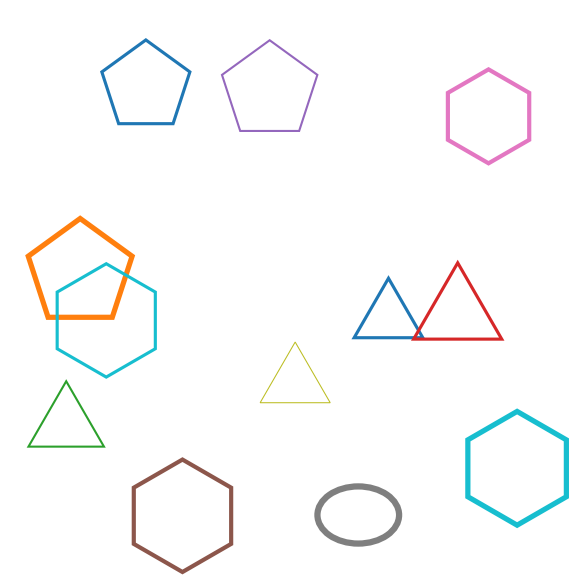[{"shape": "triangle", "thickness": 1.5, "radius": 0.34, "center": [0.673, 0.449]}, {"shape": "pentagon", "thickness": 1.5, "radius": 0.4, "center": [0.253, 0.85]}, {"shape": "pentagon", "thickness": 2.5, "radius": 0.47, "center": [0.139, 0.526]}, {"shape": "triangle", "thickness": 1, "radius": 0.38, "center": [0.115, 0.263]}, {"shape": "triangle", "thickness": 1.5, "radius": 0.44, "center": [0.793, 0.456]}, {"shape": "pentagon", "thickness": 1, "radius": 0.43, "center": [0.467, 0.843]}, {"shape": "hexagon", "thickness": 2, "radius": 0.49, "center": [0.316, 0.106]}, {"shape": "hexagon", "thickness": 2, "radius": 0.41, "center": [0.846, 0.798]}, {"shape": "oval", "thickness": 3, "radius": 0.35, "center": [0.62, 0.107]}, {"shape": "triangle", "thickness": 0.5, "radius": 0.35, "center": [0.511, 0.337]}, {"shape": "hexagon", "thickness": 2.5, "radius": 0.49, "center": [0.895, 0.188]}, {"shape": "hexagon", "thickness": 1.5, "radius": 0.49, "center": [0.184, 0.444]}]